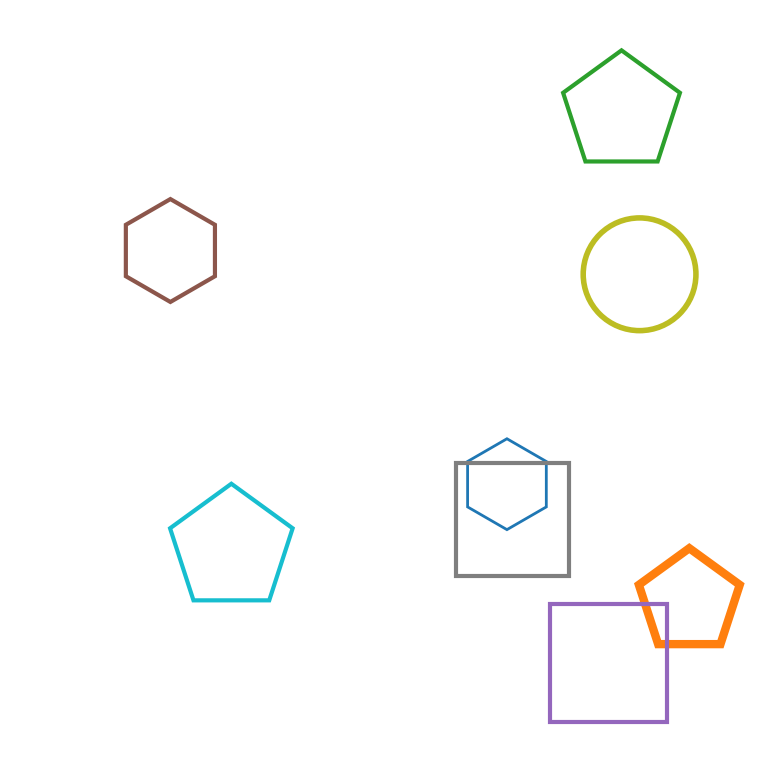[{"shape": "hexagon", "thickness": 1, "radius": 0.3, "center": [0.658, 0.371]}, {"shape": "pentagon", "thickness": 3, "radius": 0.34, "center": [0.895, 0.219]}, {"shape": "pentagon", "thickness": 1.5, "radius": 0.4, "center": [0.807, 0.855]}, {"shape": "square", "thickness": 1.5, "radius": 0.38, "center": [0.79, 0.139]}, {"shape": "hexagon", "thickness": 1.5, "radius": 0.33, "center": [0.221, 0.675]}, {"shape": "square", "thickness": 1.5, "radius": 0.37, "center": [0.666, 0.325]}, {"shape": "circle", "thickness": 2, "radius": 0.37, "center": [0.831, 0.644]}, {"shape": "pentagon", "thickness": 1.5, "radius": 0.42, "center": [0.3, 0.288]}]